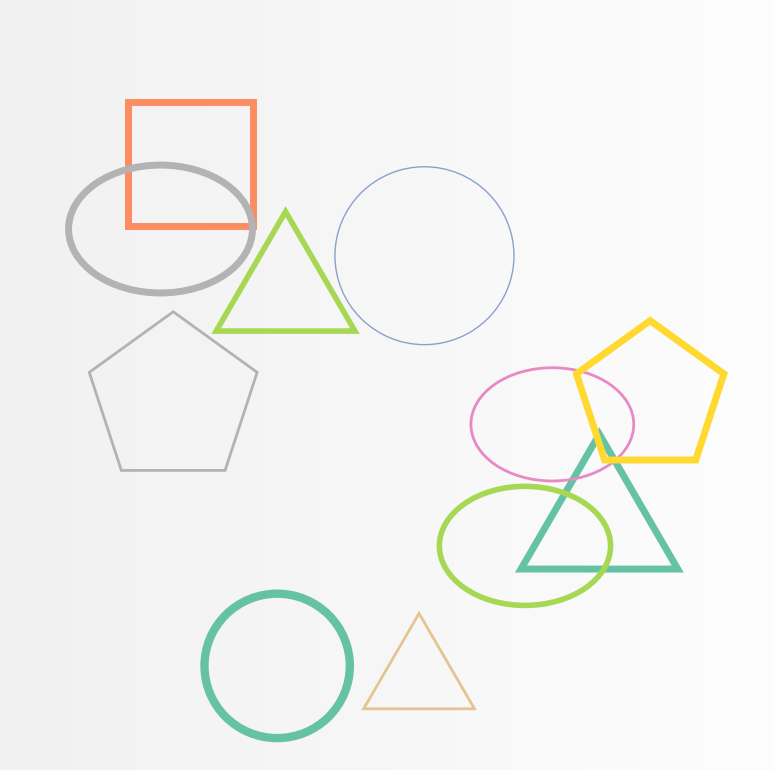[{"shape": "circle", "thickness": 3, "radius": 0.47, "center": [0.358, 0.135]}, {"shape": "triangle", "thickness": 2.5, "radius": 0.58, "center": [0.773, 0.319]}, {"shape": "square", "thickness": 2.5, "radius": 0.4, "center": [0.246, 0.788]}, {"shape": "circle", "thickness": 0.5, "radius": 0.58, "center": [0.548, 0.668]}, {"shape": "oval", "thickness": 1, "radius": 0.53, "center": [0.713, 0.449]}, {"shape": "triangle", "thickness": 2, "radius": 0.52, "center": [0.368, 0.622]}, {"shape": "oval", "thickness": 2, "radius": 0.55, "center": [0.677, 0.291]}, {"shape": "pentagon", "thickness": 2.5, "radius": 0.5, "center": [0.839, 0.484]}, {"shape": "triangle", "thickness": 1, "radius": 0.41, "center": [0.541, 0.121]}, {"shape": "pentagon", "thickness": 1, "radius": 0.57, "center": [0.224, 0.481]}, {"shape": "oval", "thickness": 2.5, "radius": 0.59, "center": [0.207, 0.703]}]